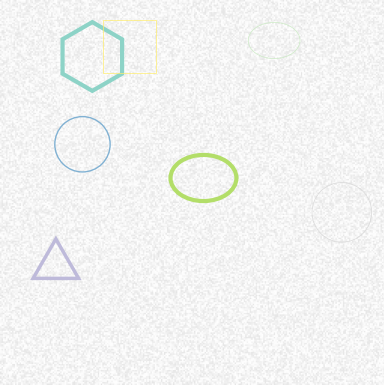[{"shape": "hexagon", "thickness": 3, "radius": 0.45, "center": [0.24, 0.853]}, {"shape": "triangle", "thickness": 2.5, "radius": 0.34, "center": [0.145, 0.311]}, {"shape": "circle", "thickness": 1, "radius": 0.36, "center": [0.214, 0.625]}, {"shape": "oval", "thickness": 3, "radius": 0.43, "center": [0.528, 0.538]}, {"shape": "circle", "thickness": 0.5, "radius": 0.39, "center": [0.888, 0.448]}, {"shape": "oval", "thickness": 0.5, "radius": 0.34, "center": [0.712, 0.895]}, {"shape": "square", "thickness": 0.5, "radius": 0.34, "center": [0.336, 0.879]}]